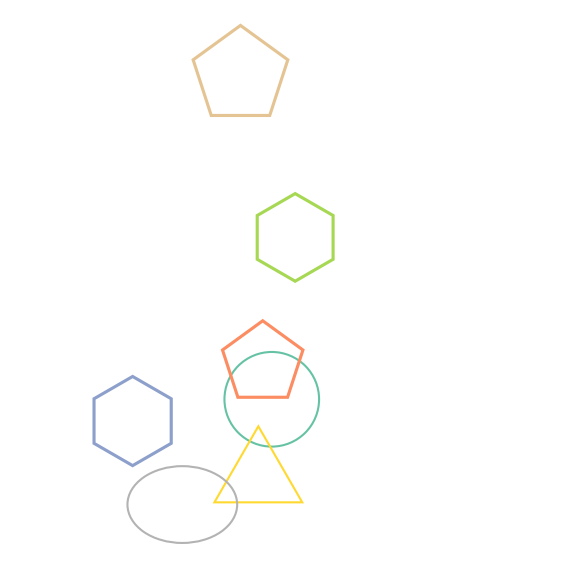[{"shape": "circle", "thickness": 1, "radius": 0.41, "center": [0.471, 0.308]}, {"shape": "pentagon", "thickness": 1.5, "radius": 0.37, "center": [0.455, 0.37]}, {"shape": "hexagon", "thickness": 1.5, "radius": 0.39, "center": [0.23, 0.27]}, {"shape": "hexagon", "thickness": 1.5, "radius": 0.38, "center": [0.511, 0.588]}, {"shape": "triangle", "thickness": 1, "radius": 0.44, "center": [0.447, 0.173]}, {"shape": "pentagon", "thickness": 1.5, "radius": 0.43, "center": [0.416, 0.869]}, {"shape": "oval", "thickness": 1, "radius": 0.47, "center": [0.316, 0.125]}]